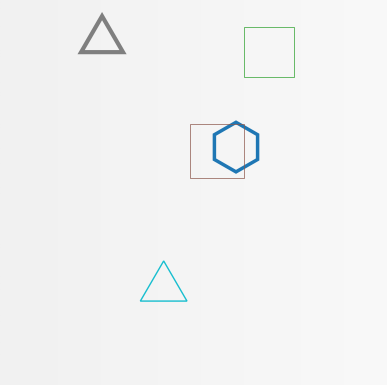[{"shape": "hexagon", "thickness": 2.5, "radius": 0.32, "center": [0.609, 0.618]}, {"shape": "square", "thickness": 0.5, "radius": 0.32, "center": [0.693, 0.864]}, {"shape": "square", "thickness": 0.5, "radius": 0.35, "center": [0.56, 0.608]}, {"shape": "triangle", "thickness": 3, "radius": 0.31, "center": [0.263, 0.896]}, {"shape": "triangle", "thickness": 1, "radius": 0.35, "center": [0.422, 0.253]}]